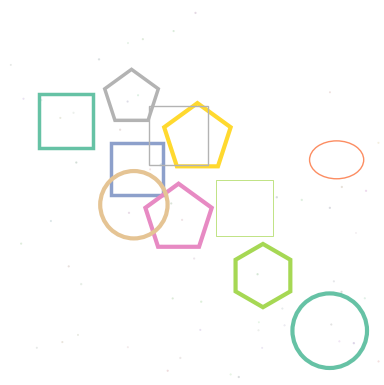[{"shape": "square", "thickness": 2.5, "radius": 0.35, "center": [0.172, 0.686]}, {"shape": "circle", "thickness": 3, "radius": 0.48, "center": [0.856, 0.141]}, {"shape": "oval", "thickness": 1, "radius": 0.35, "center": [0.874, 0.585]}, {"shape": "square", "thickness": 2.5, "radius": 0.34, "center": [0.356, 0.561]}, {"shape": "pentagon", "thickness": 3, "radius": 0.45, "center": [0.464, 0.432]}, {"shape": "square", "thickness": 0.5, "radius": 0.37, "center": [0.635, 0.459]}, {"shape": "hexagon", "thickness": 3, "radius": 0.41, "center": [0.683, 0.284]}, {"shape": "pentagon", "thickness": 3, "radius": 0.45, "center": [0.513, 0.641]}, {"shape": "circle", "thickness": 3, "radius": 0.44, "center": [0.348, 0.468]}, {"shape": "square", "thickness": 1, "radius": 0.39, "center": [0.464, 0.648]}, {"shape": "pentagon", "thickness": 2.5, "radius": 0.37, "center": [0.342, 0.747]}]